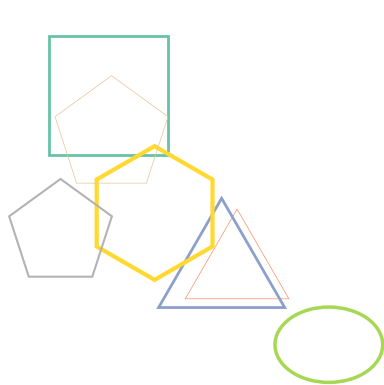[{"shape": "square", "thickness": 2, "radius": 0.77, "center": [0.282, 0.752]}, {"shape": "triangle", "thickness": 0.5, "radius": 0.78, "center": [0.616, 0.302]}, {"shape": "triangle", "thickness": 2, "radius": 0.95, "center": [0.576, 0.296]}, {"shape": "oval", "thickness": 2.5, "radius": 0.7, "center": [0.854, 0.105]}, {"shape": "hexagon", "thickness": 3, "radius": 0.87, "center": [0.402, 0.447]}, {"shape": "pentagon", "thickness": 0.5, "radius": 0.77, "center": [0.29, 0.649]}, {"shape": "pentagon", "thickness": 1.5, "radius": 0.7, "center": [0.157, 0.395]}]